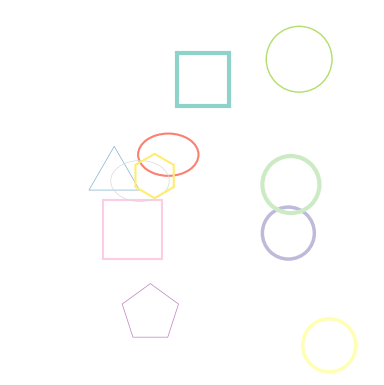[{"shape": "square", "thickness": 3, "radius": 0.34, "center": [0.528, 0.793]}, {"shape": "circle", "thickness": 2.5, "radius": 0.34, "center": [0.855, 0.103]}, {"shape": "circle", "thickness": 2.5, "radius": 0.34, "center": [0.749, 0.395]}, {"shape": "oval", "thickness": 1.5, "radius": 0.39, "center": [0.437, 0.598]}, {"shape": "triangle", "thickness": 0.5, "radius": 0.38, "center": [0.297, 0.544]}, {"shape": "circle", "thickness": 1, "radius": 0.43, "center": [0.777, 0.846]}, {"shape": "square", "thickness": 1.5, "radius": 0.38, "center": [0.344, 0.404]}, {"shape": "oval", "thickness": 0.5, "radius": 0.38, "center": [0.364, 0.53]}, {"shape": "pentagon", "thickness": 0.5, "radius": 0.38, "center": [0.391, 0.186]}, {"shape": "circle", "thickness": 3, "radius": 0.37, "center": [0.756, 0.521]}, {"shape": "hexagon", "thickness": 1.5, "radius": 0.29, "center": [0.402, 0.543]}]